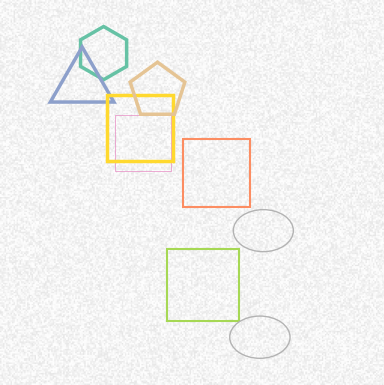[{"shape": "hexagon", "thickness": 2.5, "radius": 0.35, "center": [0.269, 0.862]}, {"shape": "square", "thickness": 1.5, "radius": 0.44, "center": [0.562, 0.551]}, {"shape": "triangle", "thickness": 2.5, "radius": 0.48, "center": [0.213, 0.783]}, {"shape": "square", "thickness": 0.5, "radius": 0.36, "center": [0.371, 0.628]}, {"shape": "square", "thickness": 1.5, "radius": 0.47, "center": [0.527, 0.26]}, {"shape": "square", "thickness": 2.5, "radius": 0.43, "center": [0.364, 0.668]}, {"shape": "pentagon", "thickness": 2.5, "radius": 0.37, "center": [0.409, 0.764]}, {"shape": "oval", "thickness": 1, "radius": 0.39, "center": [0.675, 0.124]}, {"shape": "oval", "thickness": 1, "radius": 0.39, "center": [0.684, 0.401]}]